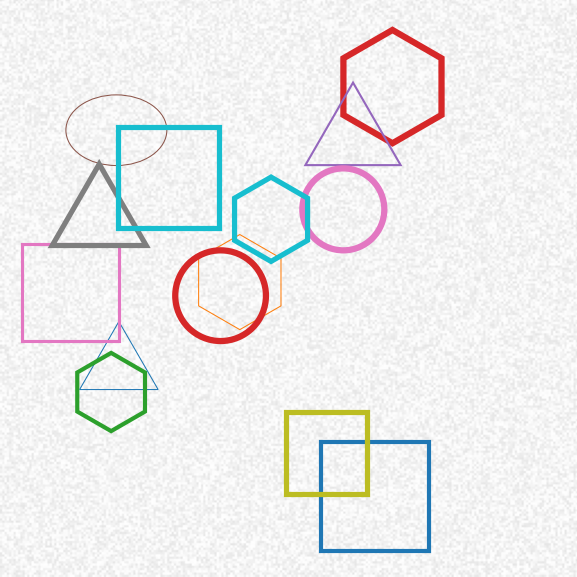[{"shape": "square", "thickness": 2, "radius": 0.47, "center": [0.649, 0.14]}, {"shape": "triangle", "thickness": 0.5, "radius": 0.39, "center": [0.206, 0.364]}, {"shape": "hexagon", "thickness": 0.5, "radius": 0.41, "center": [0.415, 0.511]}, {"shape": "hexagon", "thickness": 2, "radius": 0.34, "center": [0.192, 0.32]}, {"shape": "hexagon", "thickness": 3, "radius": 0.49, "center": [0.68, 0.849]}, {"shape": "circle", "thickness": 3, "radius": 0.39, "center": [0.382, 0.487]}, {"shape": "triangle", "thickness": 1, "radius": 0.48, "center": [0.611, 0.761]}, {"shape": "oval", "thickness": 0.5, "radius": 0.44, "center": [0.201, 0.774]}, {"shape": "square", "thickness": 1.5, "radius": 0.42, "center": [0.123, 0.493]}, {"shape": "circle", "thickness": 3, "radius": 0.35, "center": [0.595, 0.637]}, {"shape": "triangle", "thickness": 2.5, "radius": 0.47, "center": [0.172, 0.621]}, {"shape": "square", "thickness": 2.5, "radius": 0.35, "center": [0.566, 0.215]}, {"shape": "square", "thickness": 2.5, "radius": 0.44, "center": [0.292, 0.692]}, {"shape": "hexagon", "thickness": 2.5, "radius": 0.37, "center": [0.469, 0.619]}]